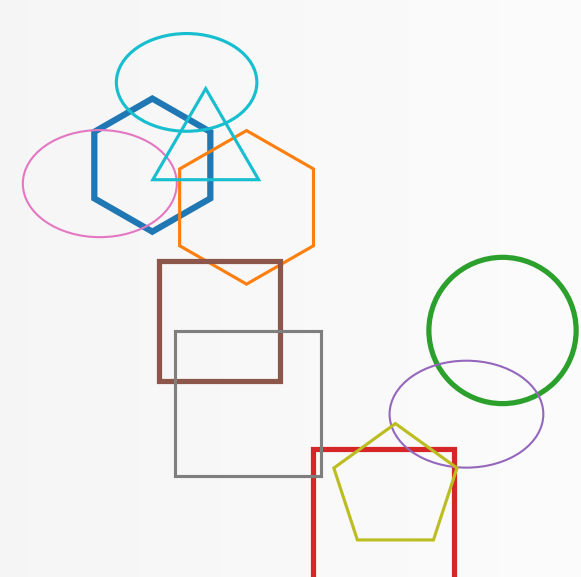[{"shape": "hexagon", "thickness": 3, "radius": 0.58, "center": [0.262, 0.713]}, {"shape": "hexagon", "thickness": 1.5, "radius": 0.66, "center": [0.424, 0.64]}, {"shape": "circle", "thickness": 2.5, "radius": 0.63, "center": [0.865, 0.427]}, {"shape": "square", "thickness": 2.5, "radius": 0.61, "center": [0.66, 0.101]}, {"shape": "oval", "thickness": 1, "radius": 0.66, "center": [0.803, 0.282]}, {"shape": "square", "thickness": 2.5, "radius": 0.52, "center": [0.378, 0.444]}, {"shape": "oval", "thickness": 1, "radius": 0.66, "center": [0.172, 0.681]}, {"shape": "square", "thickness": 1.5, "radius": 0.63, "center": [0.426, 0.3]}, {"shape": "pentagon", "thickness": 1.5, "radius": 0.56, "center": [0.68, 0.154]}, {"shape": "oval", "thickness": 1.5, "radius": 0.6, "center": [0.321, 0.856]}, {"shape": "triangle", "thickness": 1.5, "radius": 0.53, "center": [0.354, 0.741]}]